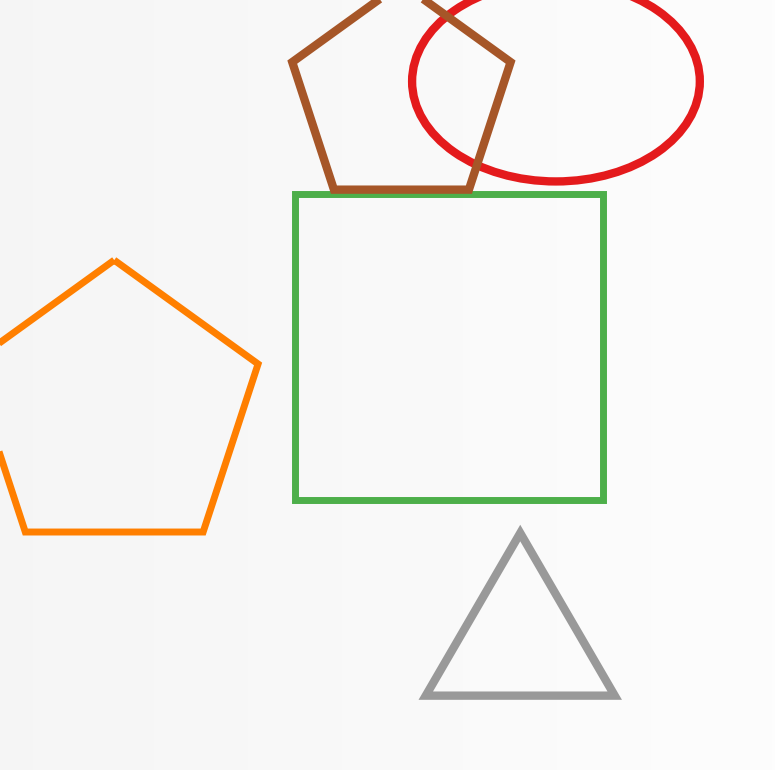[{"shape": "oval", "thickness": 3, "radius": 0.93, "center": [0.717, 0.894]}, {"shape": "square", "thickness": 2.5, "radius": 0.99, "center": [0.579, 0.55]}, {"shape": "pentagon", "thickness": 2.5, "radius": 0.98, "center": [0.147, 0.467]}, {"shape": "pentagon", "thickness": 3, "radius": 0.74, "center": [0.518, 0.874]}, {"shape": "triangle", "thickness": 3, "radius": 0.7, "center": [0.671, 0.167]}]